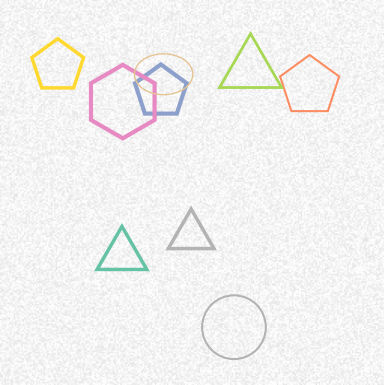[{"shape": "triangle", "thickness": 2.5, "radius": 0.37, "center": [0.317, 0.337]}, {"shape": "pentagon", "thickness": 1.5, "radius": 0.4, "center": [0.804, 0.777]}, {"shape": "pentagon", "thickness": 3, "radius": 0.35, "center": [0.418, 0.762]}, {"shape": "hexagon", "thickness": 3, "radius": 0.48, "center": [0.319, 0.736]}, {"shape": "triangle", "thickness": 2, "radius": 0.47, "center": [0.651, 0.819]}, {"shape": "pentagon", "thickness": 2.5, "radius": 0.35, "center": [0.15, 0.829]}, {"shape": "oval", "thickness": 1, "radius": 0.38, "center": [0.425, 0.807]}, {"shape": "triangle", "thickness": 2.5, "radius": 0.34, "center": [0.496, 0.389]}, {"shape": "circle", "thickness": 1.5, "radius": 0.41, "center": [0.608, 0.15]}]